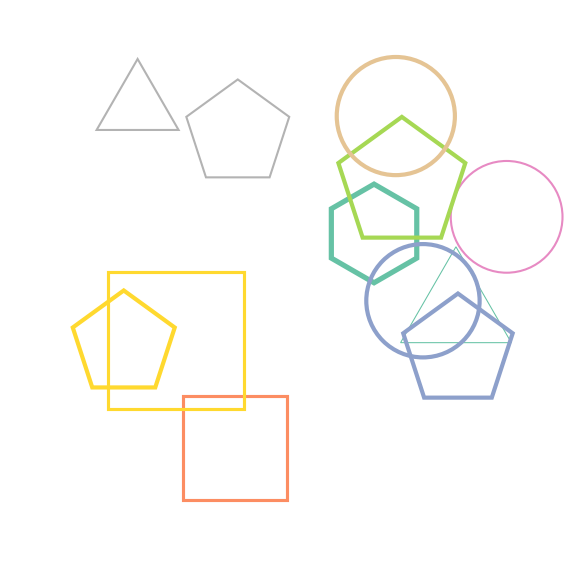[{"shape": "triangle", "thickness": 0.5, "radius": 0.55, "center": [0.79, 0.461]}, {"shape": "hexagon", "thickness": 2.5, "radius": 0.43, "center": [0.648, 0.595]}, {"shape": "square", "thickness": 1.5, "radius": 0.45, "center": [0.407, 0.224]}, {"shape": "circle", "thickness": 2, "radius": 0.49, "center": [0.732, 0.478]}, {"shape": "pentagon", "thickness": 2, "radius": 0.5, "center": [0.793, 0.391]}, {"shape": "circle", "thickness": 1, "radius": 0.48, "center": [0.877, 0.624]}, {"shape": "pentagon", "thickness": 2, "radius": 0.58, "center": [0.696, 0.681]}, {"shape": "pentagon", "thickness": 2, "radius": 0.46, "center": [0.214, 0.403]}, {"shape": "square", "thickness": 1.5, "radius": 0.59, "center": [0.305, 0.41]}, {"shape": "circle", "thickness": 2, "radius": 0.51, "center": [0.685, 0.798]}, {"shape": "triangle", "thickness": 1, "radius": 0.41, "center": [0.238, 0.815]}, {"shape": "pentagon", "thickness": 1, "radius": 0.47, "center": [0.412, 0.768]}]